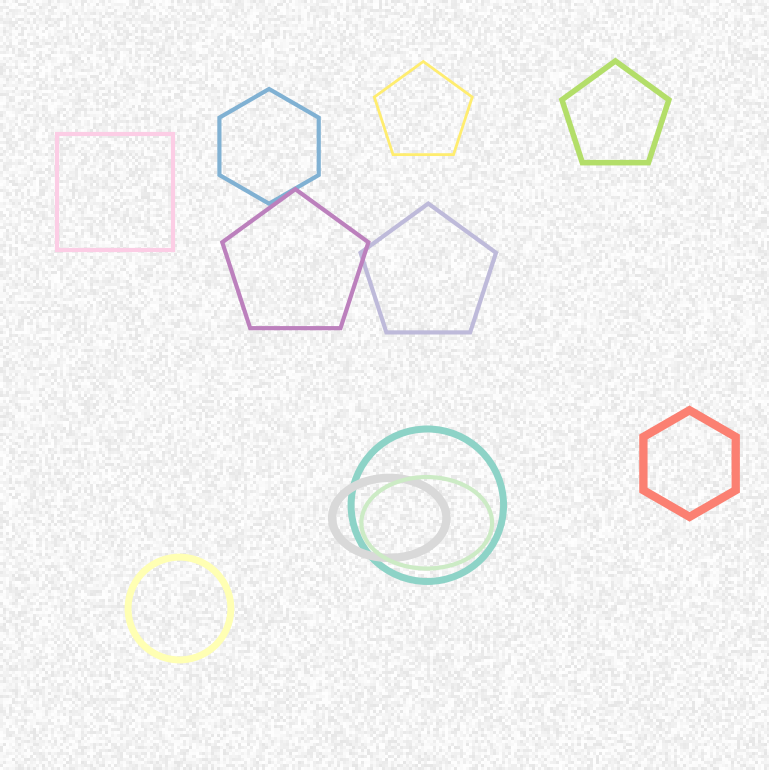[{"shape": "circle", "thickness": 2.5, "radius": 0.5, "center": [0.555, 0.344]}, {"shape": "circle", "thickness": 2.5, "radius": 0.33, "center": [0.233, 0.21]}, {"shape": "pentagon", "thickness": 1.5, "radius": 0.46, "center": [0.556, 0.643]}, {"shape": "hexagon", "thickness": 3, "radius": 0.35, "center": [0.896, 0.398]}, {"shape": "hexagon", "thickness": 1.5, "radius": 0.37, "center": [0.349, 0.81]}, {"shape": "pentagon", "thickness": 2, "radius": 0.36, "center": [0.799, 0.848]}, {"shape": "square", "thickness": 1.5, "radius": 0.38, "center": [0.149, 0.751]}, {"shape": "oval", "thickness": 3, "radius": 0.37, "center": [0.506, 0.327]}, {"shape": "pentagon", "thickness": 1.5, "radius": 0.5, "center": [0.384, 0.655]}, {"shape": "oval", "thickness": 1.5, "radius": 0.42, "center": [0.554, 0.321]}, {"shape": "pentagon", "thickness": 1, "radius": 0.33, "center": [0.55, 0.853]}]